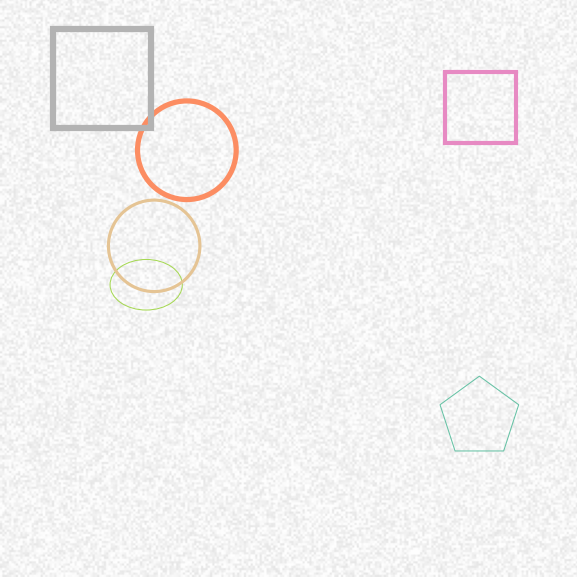[{"shape": "pentagon", "thickness": 0.5, "radius": 0.36, "center": [0.83, 0.276]}, {"shape": "circle", "thickness": 2.5, "radius": 0.43, "center": [0.324, 0.739]}, {"shape": "square", "thickness": 2, "radius": 0.31, "center": [0.832, 0.813]}, {"shape": "oval", "thickness": 0.5, "radius": 0.31, "center": [0.253, 0.506]}, {"shape": "circle", "thickness": 1.5, "radius": 0.4, "center": [0.267, 0.573]}, {"shape": "square", "thickness": 3, "radius": 0.43, "center": [0.177, 0.863]}]